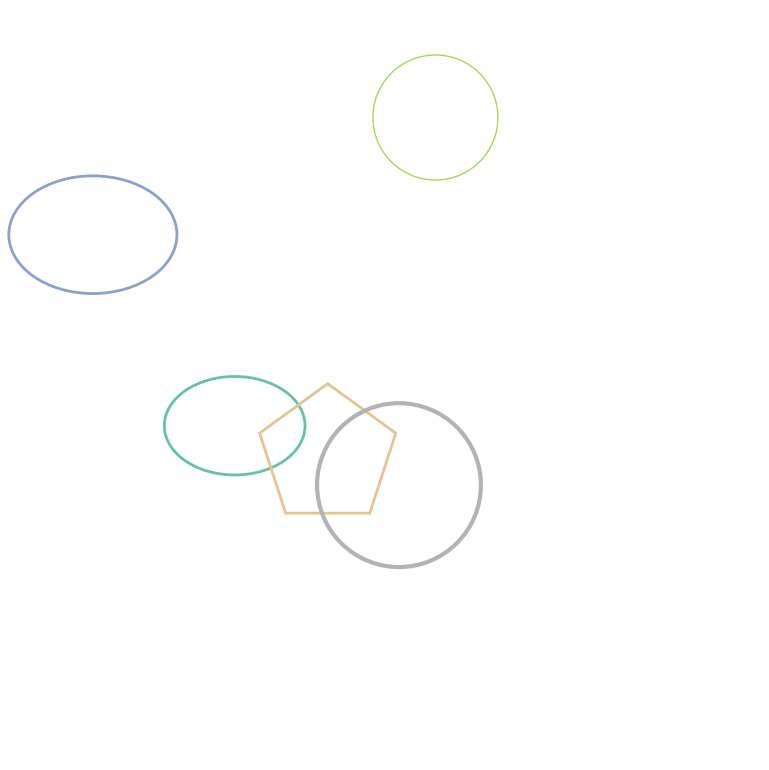[{"shape": "oval", "thickness": 1, "radius": 0.46, "center": [0.305, 0.447]}, {"shape": "oval", "thickness": 1, "radius": 0.55, "center": [0.121, 0.695]}, {"shape": "circle", "thickness": 0.5, "radius": 0.41, "center": [0.565, 0.847]}, {"shape": "pentagon", "thickness": 1, "radius": 0.46, "center": [0.426, 0.409]}, {"shape": "circle", "thickness": 1.5, "radius": 0.53, "center": [0.518, 0.37]}]